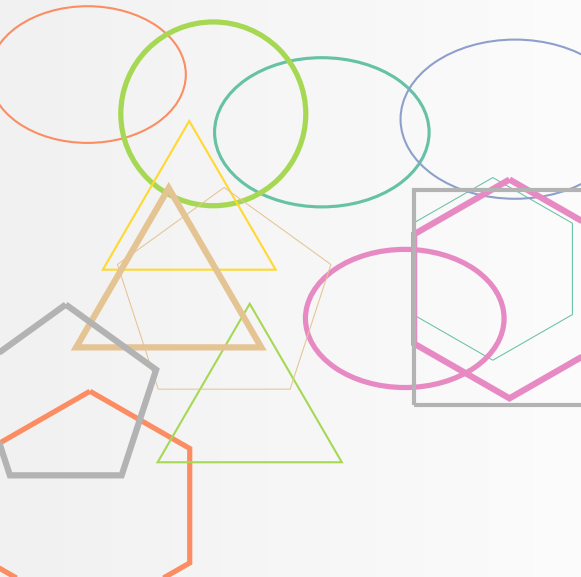[{"shape": "hexagon", "thickness": 0.5, "radius": 0.79, "center": [0.848, 0.534]}, {"shape": "oval", "thickness": 1.5, "radius": 0.92, "center": [0.554, 0.77]}, {"shape": "oval", "thickness": 1, "radius": 0.85, "center": [0.151, 0.87]}, {"shape": "hexagon", "thickness": 2.5, "radius": 0.99, "center": [0.155, 0.123]}, {"shape": "oval", "thickness": 1, "radius": 0.98, "center": [0.886, 0.793]}, {"shape": "hexagon", "thickness": 3, "radius": 0.95, "center": [0.877, 0.499]}, {"shape": "oval", "thickness": 2.5, "radius": 0.85, "center": [0.696, 0.448]}, {"shape": "triangle", "thickness": 1, "radius": 0.91, "center": [0.43, 0.29]}, {"shape": "circle", "thickness": 2.5, "radius": 0.8, "center": [0.367, 0.802]}, {"shape": "triangle", "thickness": 1, "radius": 0.86, "center": [0.326, 0.618]}, {"shape": "triangle", "thickness": 3, "radius": 0.92, "center": [0.29, 0.49]}, {"shape": "pentagon", "thickness": 0.5, "radius": 0.97, "center": [0.386, 0.481]}, {"shape": "pentagon", "thickness": 3, "radius": 0.82, "center": [0.113, 0.308]}, {"shape": "square", "thickness": 2, "radius": 0.93, "center": [0.898, 0.484]}]